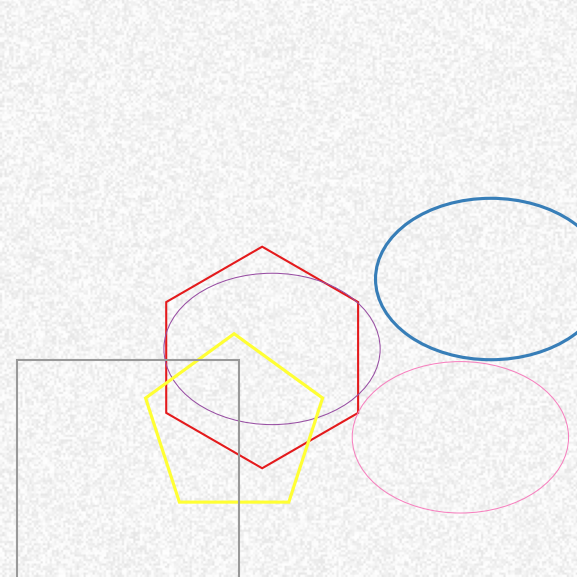[{"shape": "hexagon", "thickness": 1, "radius": 0.96, "center": [0.454, 0.38]}, {"shape": "oval", "thickness": 1.5, "radius": 1.0, "center": [0.85, 0.516]}, {"shape": "oval", "thickness": 0.5, "radius": 0.94, "center": [0.471, 0.395]}, {"shape": "pentagon", "thickness": 1.5, "radius": 0.81, "center": [0.405, 0.26]}, {"shape": "oval", "thickness": 0.5, "radius": 0.94, "center": [0.797, 0.242]}, {"shape": "square", "thickness": 1, "radius": 0.96, "center": [0.222, 0.183]}]